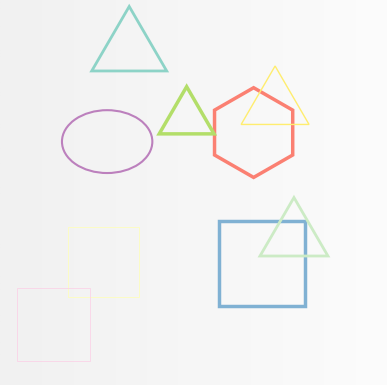[{"shape": "triangle", "thickness": 2, "radius": 0.56, "center": [0.333, 0.872]}, {"shape": "square", "thickness": 0.5, "radius": 0.45, "center": [0.267, 0.32]}, {"shape": "hexagon", "thickness": 2.5, "radius": 0.58, "center": [0.655, 0.656]}, {"shape": "square", "thickness": 2.5, "radius": 0.55, "center": [0.677, 0.315]}, {"shape": "triangle", "thickness": 2.5, "radius": 0.41, "center": [0.482, 0.693]}, {"shape": "square", "thickness": 0.5, "radius": 0.47, "center": [0.138, 0.157]}, {"shape": "oval", "thickness": 1.5, "radius": 0.58, "center": [0.277, 0.632]}, {"shape": "triangle", "thickness": 2, "radius": 0.51, "center": [0.759, 0.386]}, {"shape": "triangle", "thickness": 1, "radius": 0.51, "center": [0.71, 0.727]}]